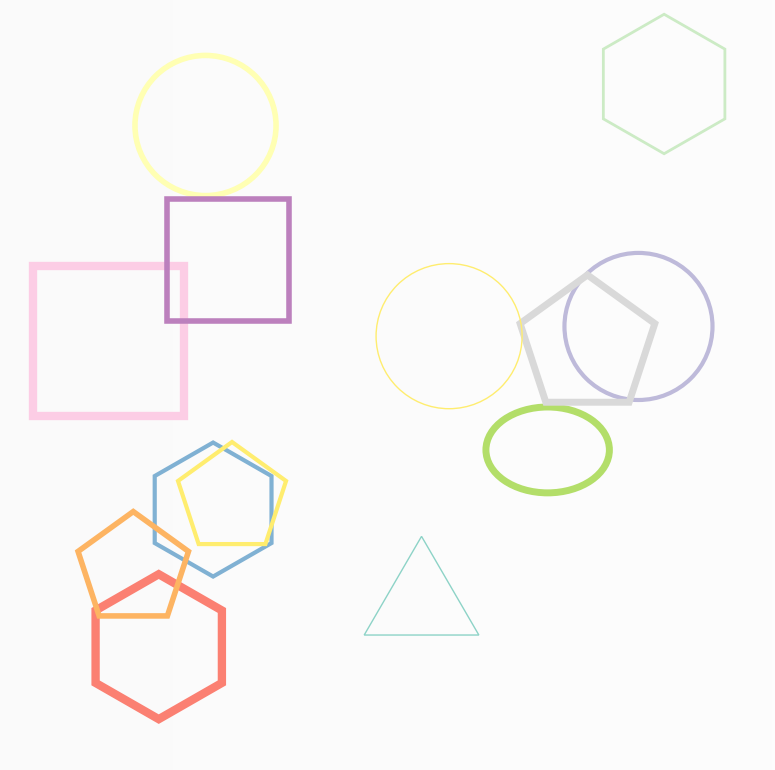[{"shape": "triangle", "thickness": 0.5, "radius": 0.43, "center": [0.544, 0.218]}, {"shape": "circle", "thickness": 2, "radius": 0.46, "center": [0.265, 0.837]}, {"shape": "circle", "thickness": 1.5, "radius": 0.48, "center": [0.824, 0.576]}, {"shape": "hexagon", "thickness": 3, "radius": 0.47, "center": [0.205, 0.16]}, {"shape": "hexagon", "thickness": 1.5, "radius": 0.44, "center": [0.275, 0.338]}, {"shape": "pentagon", "thickness": 2, "radius": 0.37, "center": [0.172, 0.261]}, {"shape": "oval", "thickness": 2.5, "radius": 0.4, "center": [0.707, 0.416]}, {"shape": "square", "thickness": 3, "radius": 0.49, "center": [0.14, 0.557]}, {"shape": "pentagon", "thickness": 2.5, "radius": 0.46, "center": [0.758, 0.552]}, {"shape": "square", "thickness": 2, "radius": 0.39, "center": [0.294, 0.663]}, {"shape": "hexagon", "thickness": 1, "radius": 0.45, "center": [0.857, 0.891]}, {"shape": "pentagon", "thickness": 1.5, "radius": 0.37, "center": [0.299, 0.353]}, {"shape": "circle", "thickness": 0.5, "radius": 0.47, "center": [0.579, 0.563]}]